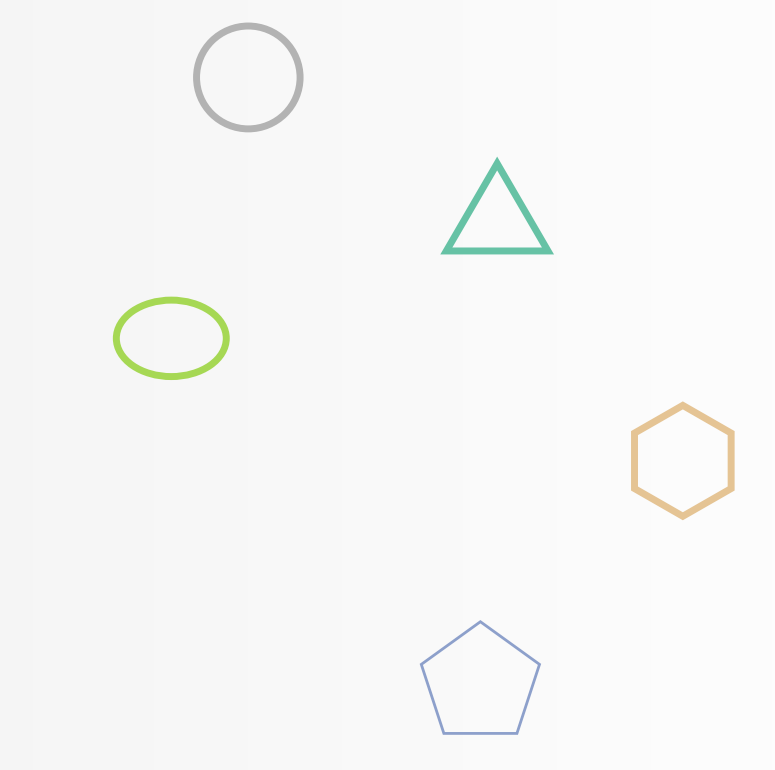[{"shape": "triangle", "thickness": 2.5, "radius": 0.38, "center": [0.641, 0.712]}, {"shape": "pentagon", "thickness": 1, "radius": 0.4, "center": [0.62, 0.112]}, {"shape": "oval", "thickness": 2.5, "radius": 0.35, "center": [0.221, 0.561]}, {"shape": "hexagon", "thickness": 2.5, "radius": 0.36, "center": [0.881, 0.402]}, {"shape": "circle", "thickness": 2.5, "radius": 0.33, "center": [0.32, 0.899]}]